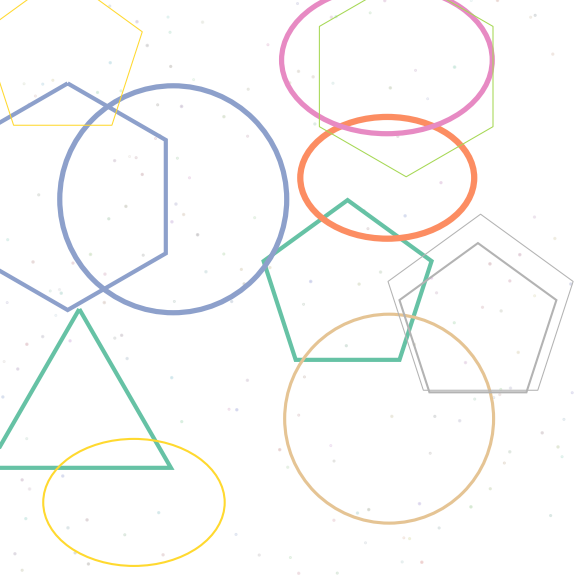[{"shape": "triangle", "thickness": 2, "radius": 0.92, "center": [0.137, 0.281]}, {"shape": "pentagon", "thickness": 2, "radius": 0.76, "center": [0.602, 0.5]}, {"shape": "oval", "thickness": 3, "radius": 0.75, "center": [0.671, 0.691]}, {"shape": "hexagon", "thickness": 2, "radius": 0.98, "center": [0.117, 0.659]}, {"shape": "circle", "thickness": 2.5, "radius": 0.98, "center": [0.3, 0.654]}, {"shape": "oval", "thickness": 2.5, "radius": 0.91, "center": [0.67, 0.895]}, {"shape": "hexagon", "thickness": 0.5, "radius": 0.87, "center": [0.703, 0.867]}, {"shape": "pentagon", "thickness": 0.5, "radius": 0.72, "center": [0.109, 0.899]}, {"shape": "oval", "thickness": 1, "radius": 0.79, "center": [0.232, 0.129]}, {"shape": "circle", "thickness": 1.5, "radius": 0.9, "center": [0.674, 0.274]}, {"shape": "pentagon", "thickness": 1, "radius": 0.71, "center": [0.828, 0.435]}, {"shape": "pentagon", "thickness": 0.5, "radius": 0.84, "center": [0.832, 0.46]}]